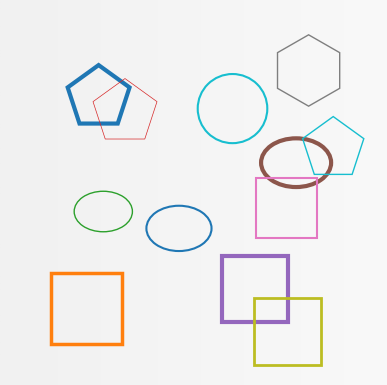[{"shape": "oval", "thickness": 1.5, "radius": 0.42, "center": [0.462, 0.407]}, {"shape": "pentagon", "thickness": 3, "radius": 0.42, "center": [0.254, 0.747]}, {"shape": "square", "thickness": 2.5, "radius": 0.46, "center": [0.224, 0.199]}, {"shape": "oval", "thickness": 1, "radius": 0.38, "center": [0.267, 0.451]}, {"shape": "pentagon", "thickness": 0.5, "radius": 0.43, "center": [0.323, 0.709]}, {"shape": "square", "thickness": 3, "radius": 0.43, "center": [0.658, 0.25]}, {"shape": "oval", "thickness": 3, "radius": 0.45, "center": [0.764, 0.577]}, {"shape": "square", "thickness": 1.5, "radius": 0.39, "center": [0.739, 0.459]}, {"shape": "hexagon", "thickness": 1, "radius": 0.46, "center": [0.796, 0.817]}, {"shape": "square", "thickness": 2, "radius": 0.43, "center": [0.741, 0.139]}, {"shape": "circle", "thickness": 1.5, "radius": 0.45, "center": [0.6, 0.718]}, {"shape": "pentagon", "thickness": 1, "radius": 0.42, "center": [0.86, 0.614]}]